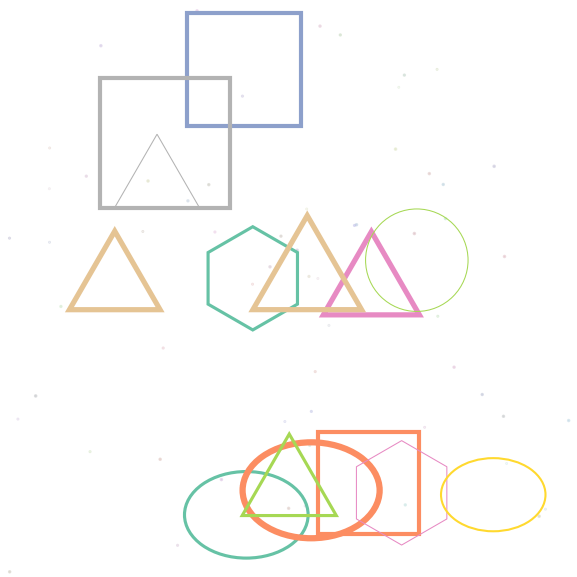[{"shape": "oval", "thickness": 1.5, "radius": 0.54, "center": [0.427, 0.108]}, {"shape": "hexagon", "thickness": 1.5, "radius": 0.45, "center": [0.438, 0.517]}, {"shape": "oval", "thickness": 3, "radius": 0.59, "center": [0.539, 0.15]}, {"shape": "square", "thickness": 2, "radius": 0.44, "center": [0.638, 0.163]}, {"shape": "square", "thickness": 2, "radius": 0.49, "center": [0.422, 0.879]}, {"shape": "hexagon", "thickness": 0.5, "radius": 0.45, "center": [0.695, 0.146]}, {"shape": "triangle", "thickness": 2.5, "radius": 0.48, "center": [0.643, 0.502]}, {"shape": "triangle", "thickness": 1.5, "radius": 0.47, "center": [0.501, 0.153]}, {"shape": "circle", "thickness": 0.5, "radius": 0.44, "center": [0.722, 0.549]}, {"shape": "oval", "thickness": 1, "radius": 0.45, "center": [0.854, 0.142]}, {"shape": "triangle", "thickness": 2.5, "radius": 0.45, "center": [0.199, 0.508]}, {"shape": "triangle", "thickness": 2.5, "radius": 0.54, "center": [0.532, 0.517]}, {"shape": "triangle", "thickness": 0.5, "radius": 0.43, "center": [0.272, 0.681]}, {"shape": "square", "thickness": 2, "radius": 0.56, "center": [0.286, 0.752]}]